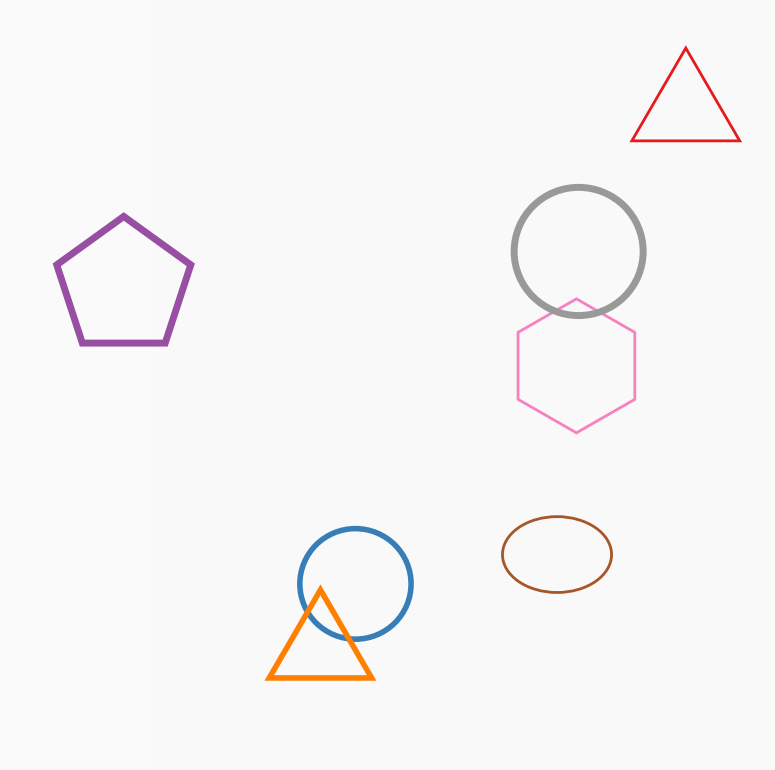[{"shape": "triangle", "thickness": 1, "radius": 0.4, "center": [0.885, 0.857]}, {"shape": "circle", "thickness": 2, "radius": 0.36, "center": [0.459, 0.242]}, {"shape": "pentagon", "thickness": 2.5, "radius": 0.45, "center": [0.16, 0.628]}, {"shape": "triangle", "thickness": 2, "radius": 0.38, "center": [0.413, 0.158]}, {"shape": "oval", "thickness": 1, "radius": 0.35, "center": [0.719, 0.28]}, {"shape": "hexagon", "thickness": 1, "radius": 0.43, "center": [0.744, 0.525]}, {"shape": "circle", "thickness": 2.5, "radius": 0.42, "center": [0.747, 0.673]}]